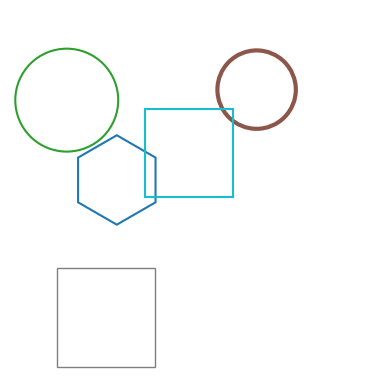[{"shape": "hexagon", "thickness": 1.5, "radius": 0.58, "center": [0.303, 0.533]}, {"shape": "circle", "thickness": 1.5, "radius": 0.67, "center": [0.173, 0.74]}, {"shape": "circle", "thickness": 3, "radius": 0.51, "center": [0.667, 0.767]}, {"shape": "square", "thickness": 1, "radius": 0.64, "center": [0.275, 0.175]}, {"shape": "square", "thickness": 1.5, "radius": 0.57, "center": [0.491, 0.603]}]